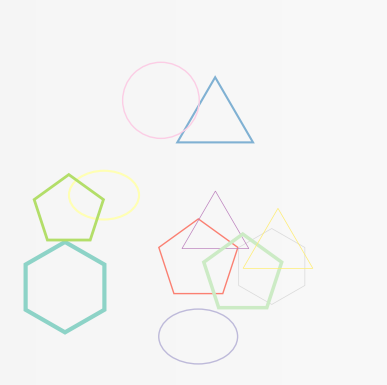[{"shape": "hexagon", "thickness": 3, "radius": 0.59, "center": [0.168, 0.254]}, {"shape": "oval", "thickness": 1.5, "radius": 0.45, "center": [0.268, 0.493]}, {"shape": "oval", "thickness": 1, "radius": 0.51, "center": [0.511, 0.126]}, {"shape": "pentagon", "thickness": 1, "radius": 0.54, "center": [0.512, 0.324]}, {"shape": "triangle", "thickness": 1.5, "radius": 0.56, "center": [0.555, 0.687]}, {"shape": "pentagon", "thickness": 2, "radius": 0.47, "center": [0.178, 0.453]}, {"shape": "circle", "thickness": 1, "radius": 0.49, "center": [0.415, 0.739]}, {"shape": "hexagon", "thickness": 0.5, "radius": 0.49, "center": [0.701, 0.308]}, {"shape": "triangle", "thickness": 0.5, "radius": 0.5, "center": [0.556, 0.404]}, {"shape": "pentagon", "thickness": 2.5, "radius": 0.53, "center": [0.626, 0.286]}, {"shape": "triangle", "thickness": 0.5, "radius": 0.52, "center": [0.717, 0.355]}]